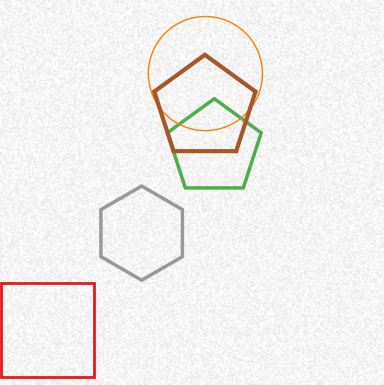[{"shape": "square", "thickness": 2, "radius": 0.61, "center": [0.123, 0.143]}, {"shape": "pentagon", "thickness": 2.5, "radius": 0.64, "center": [0.557, 0.616]}, {"shape": "circle", "thickness": 1, "radius": 0.74, "center": [0.534, 0.809]}, {"shape": "pentagon", "thickness": 3, "radius": 0.69, "center": [0.532, 0.719]}, {"shape": "hexagon", "thickness": 2.5, "radius": 0.61, "center": [0.368, 0.394]}]